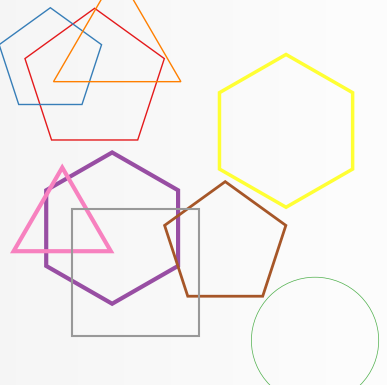[{"shape": "pentagon", "thickness": 1, "radius": 0.95, "center": [0.244, 0.789]}, {"shape": "pentagon", "thickness": 1, "radius": 0.69, "center": [0.13, 0.841]}, {"shape": "circle", "thickness": 0.5, "radius": 0.82, "center": [0.813, 0.116]}, {"shape": "hexagon", "thickness": 3, "radius": 0.98, "center": [0.289, 0.408]}, {"shape": "triangle", "thickness": 1, "radius": 0.95, "center": [0.302, 0.883]}, {"shape": "hexagon", "thickness": 2.5, "radius": 0.99, "center": [0.738, 0.66]}, {"shape": "pentagon", "thickness": 2, "radius": 0.82, "center": [0.581, 0.364]}, {"shape": "triangle", "thickness": 3, "radius": 0.72, "center": [0.161, 0.42]}, {"shape": "square", "thickness": 1.5, "radius": 0.82, "center": [0.35, 0.292]}]